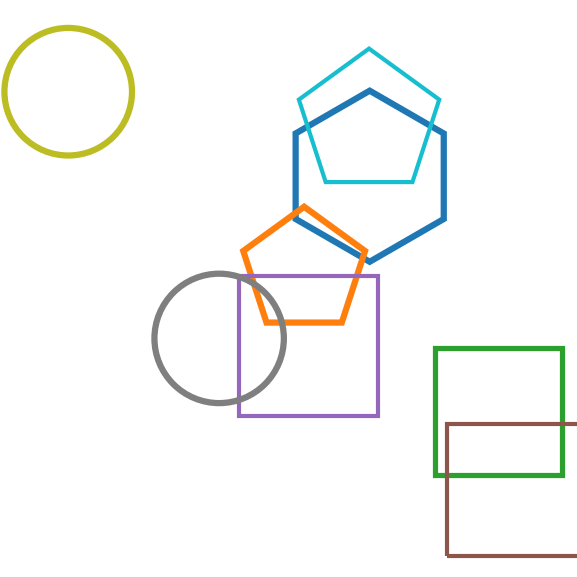[{"shape": "hexagon", "thickness": 3, "radius": 0.74, "center": [0.64, 0.694]}, {"shape": "pentagon", "thickness": 3, "radius": 0.55, "center": [0.527, 0.53]}, {"shape": "square", "thickness": 2.5, "radius": 0.55, "center": [0.863, 0.286]}, {"shape": "square", "thickness": 2, "radius": 0.6, "center": [0.534, 0.4]}, {"shape": "square", "thickness": 2, "radius": 0.57, "center": [0.888, 0.15]}, {"shape": "circle", "thickness": 3, "radius": 0.56, "center": [0.379, 0.413]}, {"shape": "circle", "thickness": 3, "radius": 0.55, "center": [0.118, 0.84]}, {"shape": "pentagon", "thickness": 2, "radius": 0.64, "center": [0.639, 0.787]}]